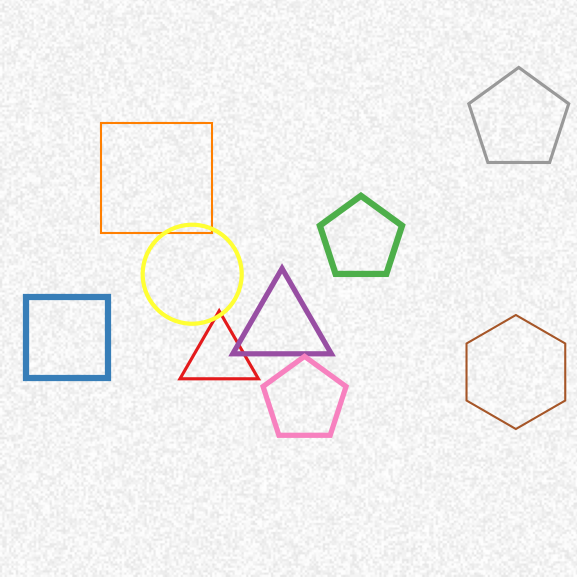[{"shape": "triangle", "thickness": 1.5, "radius": 0.39, "center": [0.38, 0.382]}, {"shape": "square", "thickness": 3, "radius": 0.35, "center": [0.116, 0.415]}, {"shape": "pentagon", "thickness": 3, "radius": 0.37, "center": [0.625, 0.585]}, {"shape": "triangle", "thickness": 2.5, "radius": 0.49, "center": [0.488, 0.436]}, {"shape": "square", "thickness": 1, "radius": 0.48, "center": [0.271, 0.691]}, {"shape": "circle", "thickness": 2, "radius": 0.43, "center": [0.333, 0.524]}, {"shape": "hexagon", "thickness": 1, "radius": 0.49, "center": [0.893, 0.355]}, {"shape": "pentagon", "thickness": 2.5, "radius": 0.38, "center": [0.527, 0.307]}, {"shape": "pentagon", "thickness": 1.5, "radius": 0.45, "center": [0.898, 0.791]}]